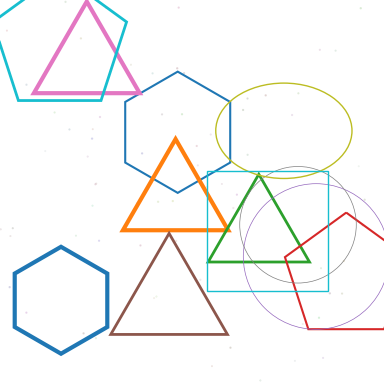[{"shape": "hexagon", "thickness": 3, "radius": 0.69, "center": [0.158, 0.22]}, {"shape": "hexagon", "thickness": 1.5, "radius": 0.79, "center": [0.462, 0.656]}, {"shape": "triangle", "thickness": 3, "radius": 0.79, "center": [0.456, 0.481]}, {"shape": "triangle", "thickness": 2, "radius": 0.76, "center": [0.672, 0.395]}, {"shape": "pentagon", "thickness": 1.5, "radius": 0.84, "center": [0.899, 0.28]}, {"shape": "circle", "thickness": 0.5, "radius": 0.95, "center": [0.821, 0.334]}, {"shape": "triangle", "thickness": 2, "radius": 0.87, "center": [0.439, 0.219]}, {"shape": "triangle", "thickness": 3, "radius": 0.79, "center": [0.225, 0.837]}, {"shape": "circle", "thickness": 0.5, "radius": 0.76, "center": [0.774, 0.416]}, {"shape": "oval", "thickness": 1, "radius": 0.88, "center": [0.737, 0.66]}, {"shape": "pentagon", "thickness": 2, "radius": 0.91, "center": [0.155, 0.887]}, {"shape": "square", "thickness": 1, "radius": 0.78, "center": [0.695, 0.4]}]